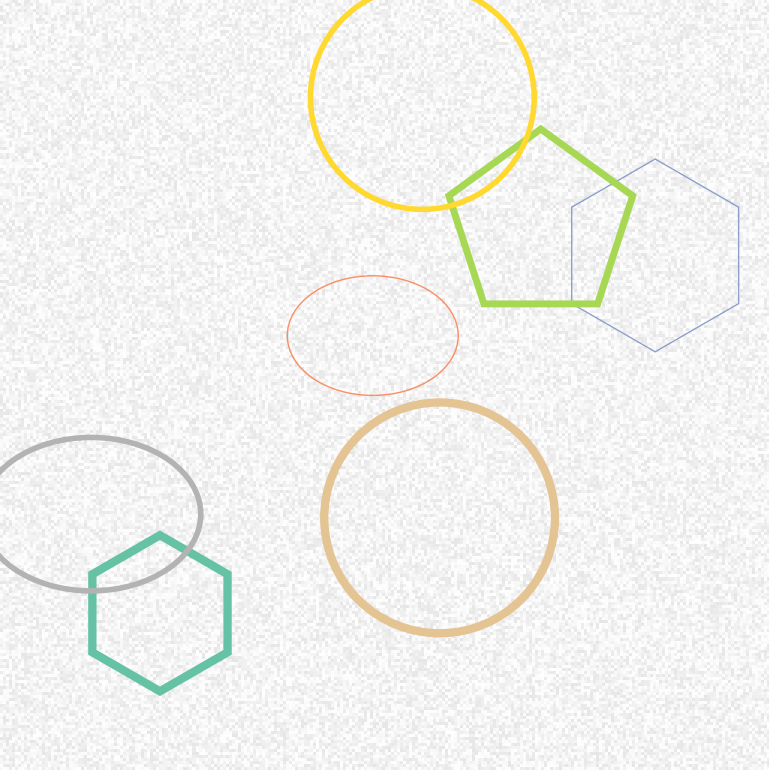[{"shape": "hexagon", "thickness": 3, "radius": 0.51, "center": [0.208, 0.204]}, {"shape": "oval", "thickness": 0.5, "radius": 0.55, "center": [0.484, 0.564]}, {"shape": "hexagon", "thickness": 0.5, "radius": 0.63, "center": [0.851, 0.668]}, {"shape": "pentagon", "thickness": 2.5, "radius": 0.63, "center": [0.702, 0.707]}, {"shape": "circle", "thickness": 2, "radius": 0.73, "center": [0.548, 0.873]}, {"shape": "circle", "thickness": 3, "radius": 0.75, "center": [0.571, 0.327]}, {"shape": "oval", "thickness": 2, "radius": 0.71, "center": [0.118, 0.332]}]